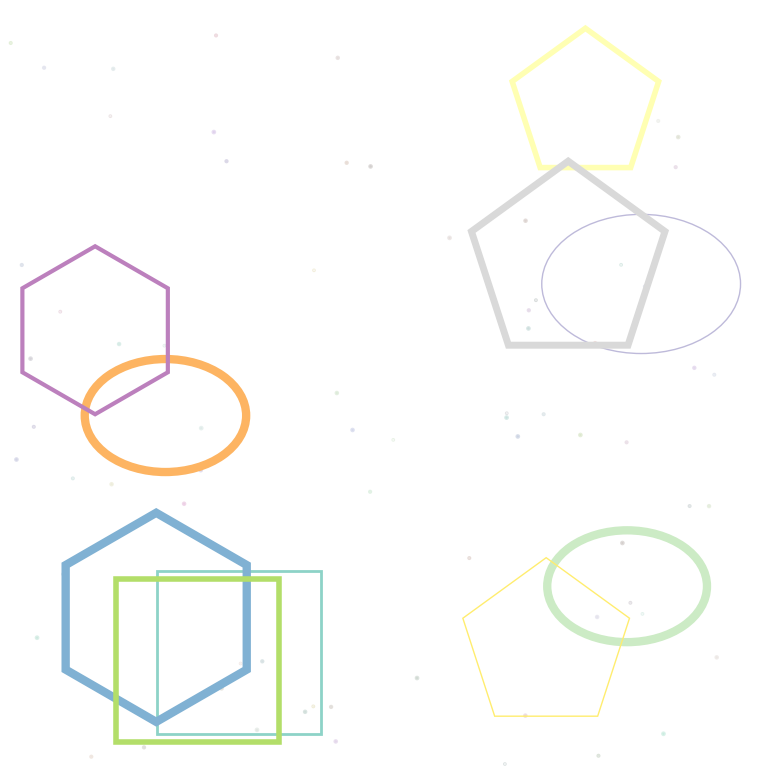[{"shape": "square", "thickness": 1, "radius": 0.53, "center": [0.31, 0.153]}, {"shape": "pentagon", "thickness": 2, "radius": 0.5, "center": [0.76, 0.863]}, {"shape": "oval", "thickness": 0.5, "radius": 0.65, "center": [0.833, 0.631]}, {"shape": "hexagon", "thickness": 3, "radius": 0.68, "center": [0.203, 0.198]}, {"shape": "oval", "thickness": 3, "radius": 0.52, "center": [0.215, 0.46]}, {"shape": "square", "thickness": 2, "radius": 0.53, "center": [0.257, 0.142]}, {"shape": "pentagon", "thickness": 2.5, "radius": 0.66, "center": [0.738, 0.659]}, {"shape": "hexagon", "thickness": 1.5, "radius": 0.55, "center": [0.124, 0.571]}, {"shape": "oval", "thickness": 3, "radius": 0.52, "center": [0.814, 0.239]}, {"shape": "pentagon", "thickness": 0.5, "radius": 0.57, "center": [0.709, 0.162]}]